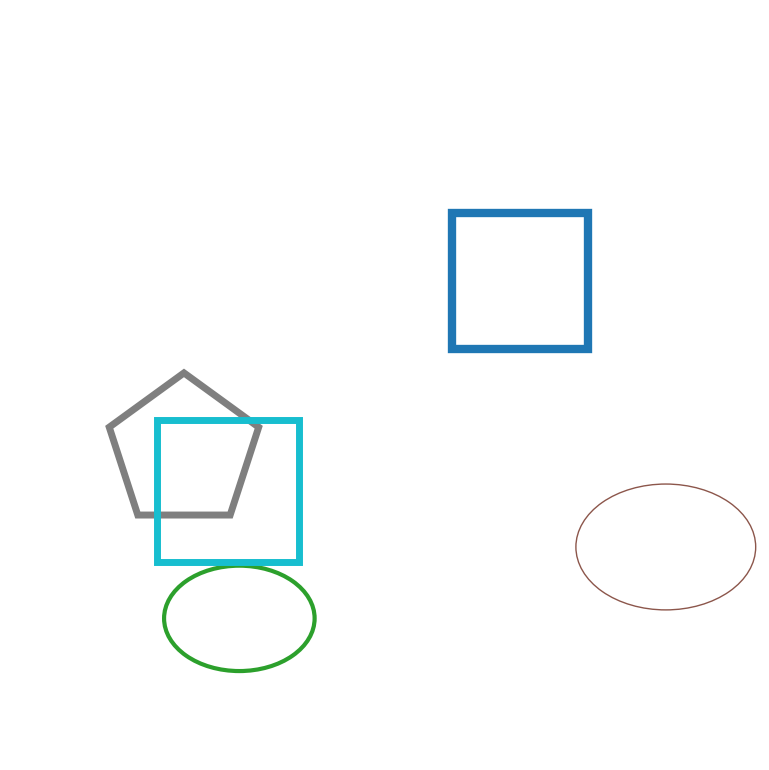[{"shape": "square", "thickness": 3, "radius": 0.44, "center": [0.675, 0.635]}, {"shape": "oval", "thickness": 1.5, "radius": 0.49, "center": [0.311, 0.197]}, {"shape": "oval", "thickness": 0.5, "radius": 0.58, "center": [0.865, 0.29]}, {"shape": "pentagon", "thickness": 2.5, "radius": 0.51, "center": [0.239, 0.414]}, {"shape": "square", "thickness": 2.5, "radius": 0.46, "center": [0.296, 0.362]}]